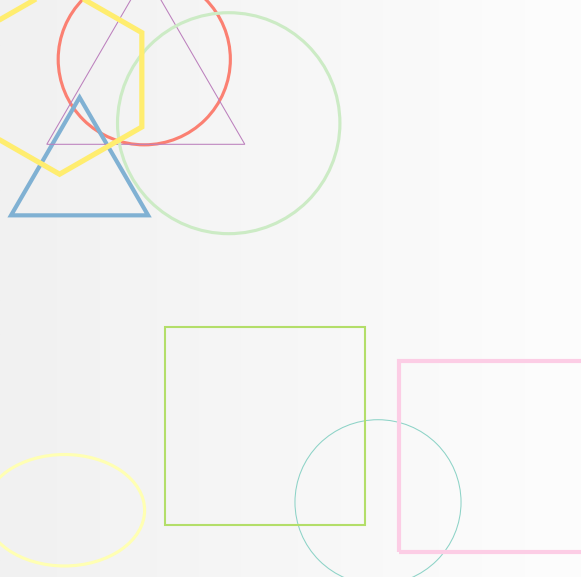[{"shape": "circle", "thickness": 0.5, "radius": 0.71, "center": [0.65, 0.129]}, {"shape": "oval", "thickness": 1.5, "radius": 0.69, "center": [0.111, 0.116]}, {"shape": "circle", "thickness": 1.5, "radius": 0.74, "center": [0.248, 0.896]}, {"shape": "triangle", "thickness": 2, "radius": 0.68, "center": [0.137, 0.694]}, {"shape": "square", "thickness": 1, "radius": 0.86, "center": [0.456, 0.262]}, {"shape": "square", "thickness": 2, "radius": 0.83, "center": [0.851, 0.208]}, {"shape": "triangle", "thickness": 0.5, "radius": 0.98, "center": [0.251, 0.848]}, {"shape": "circle", "thickness": 1.5, "radius": 0.96, "center": [0.393, 0.786]}, {"shape": "hexagon", "thickness": 2.5, "radius": 0.82, "center": [0.102, 0.861]}]